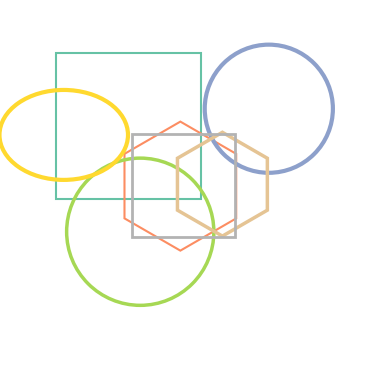[{"shape": "square", "thickness": 1.5, "radius": 0.95, "center": [0.334, 0.672]}, {"shape": "hexagon", "thickness": 1.5, "radius": 0.84, "center": [0.468, 0.517]}, {"shape": "circle", "thickness": 3, "radius": 0.83, "center": [0.698, 0.718]}, {"shape": "circle", "thickness": 2.5, "radius": 0.96, "center": [0.364, 0.398]}, {"shape": "oval", "thickness": 3, "radius": 0.83, "center": [0.166, 0.65]}, {"shape": "hexagon", "thickness": 2.5, "radius": 0.67, "center": [0.578, 0.522]}, {"shape": "square", "thickness": 2, "radius": 0.67, "center": [0.476, 0.519]}]